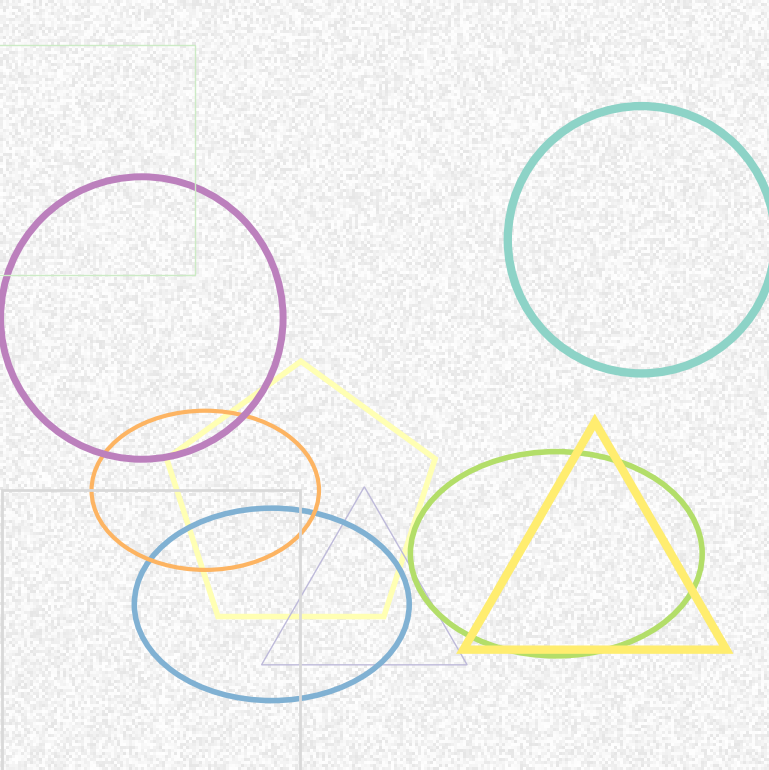[{"shape": "circle", "thickness": 3, "radius": 0.87, "center": [0.833, 0.689]}, {"shape": "pentagon", "thickness": 2, "radius": 0.92, "center": [0.391, 0.348]}, {"shape": "triangle", "thickness": 0.5, "radius": 0.77, "center": [0.473, 0.214]}, {"shape": "oval", "thickness": 2, "radius": 0.89, "center": [0.353, 0.215]}, {"shape": "oval", "thickness": 1.5, "radius": 0.74, "center": [0.267, 0.363]}, {"shape": "oval", "thickness": 2, "radius": 0.95, "center": [0.722, 0.281]}, {"shape": "square", "thickness": 1, "radius": 0.97, "center": [0.196, 0.169]}, {"shape": "circle", "thickness": 2.5, "radius": 0.92, "center": [0.184, 0.587]}, {"shape": "square", "thickness": 0.5, "radius": 0.74, "center": [0.104, 0.792]}, {"shape": "triangle", "thickness": 3, "radius": 0.99, "center": [0.773, 0.255]}]